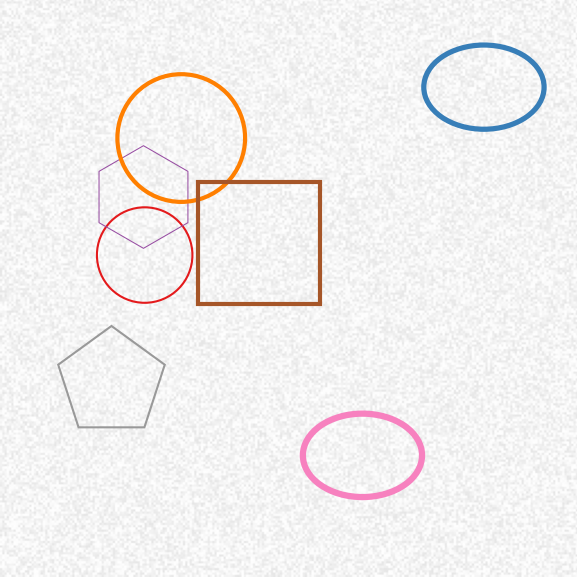[{"shape": "circle", "thickness": 1, "radius": 0.41, "center": [0.251, 0.557]}, {"shape": "oval", "thickness": 2.5, "radius": 0.52, "center": [0.838, 0.848]}, {"shape": "hexagon", "thickness": 0.5, "radius": 0.44, "center": [0.248, 0.658]}, {"shape": "circle", "thickness": 2, "radius": 0.55, "center": [0.314, 0.76]}, {"shape": "square", "thickness": 2, "radius": 0.53, "center": [0.448, 0.578]}, {"shape": "oval", "thickness": 3, "radius": 0.52, "center": [0.628, 0.211]}, {"shape": "pentagon", "thickness": 1, "radius": 0.49, "center": [0.193, 0.338]}]